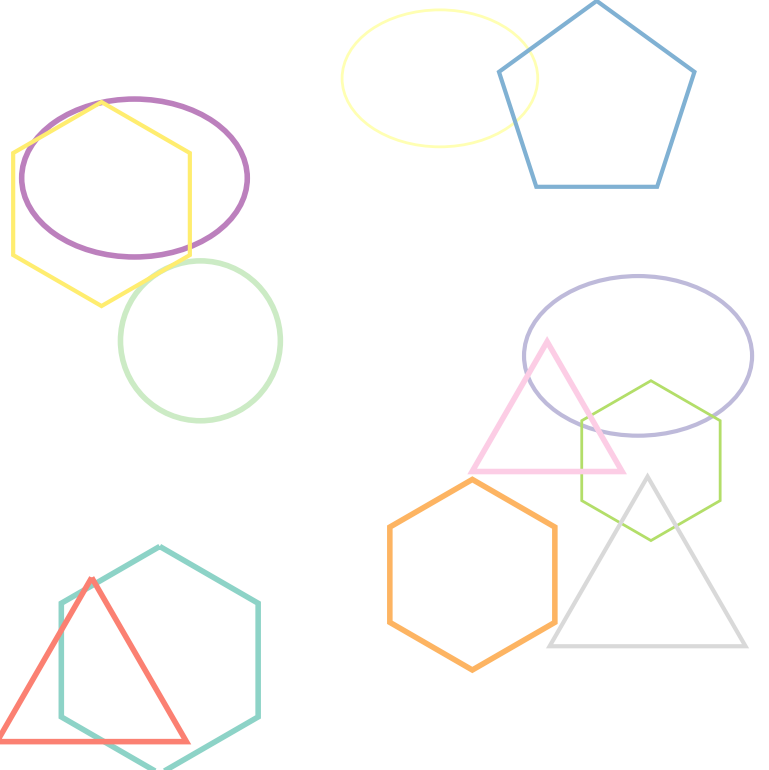[{"shape": "hexagon", "thickness": 2, "radius": 0.74, "center": [0.207, 0.143]}, {"shape": "oval", "thickness": 1, "radius": 0.64, "center": [0.571, 0.898]}, {"shape": "oval", "thickness": 1.5, "radius": 0.74, "center": [0.829, 0.538]}, {"shape": "triangle", "thickness": 2, "radius": 0.71, "center": [0.119, 0.108]}, {"shape": "pentagon", "thickness": 1.5, "radius": 0.67, "center": [0.775, 0.865]}, {"shape": "hexagon", "thickness": 2, "radius": 0.62, "center": [0.613, 0.254]}, {"shape": "hexagon", "thickness": 1, "radius": 0.52, "center": [0.845, 0.402]}, {"shape": "triangle", "thickness": 2, "radius": 0.56, "center": [0.711, 0.444]}, {"shape": "triangle", "thickness": 1.5, "radius": 0.73, "center": [0.841, 0.234]}, {"shape": "oval", "thickness": 2, "radius": 0.73, "center": [0.175, 0.769]}, {"shape": "circle", "thickness": 2, "radius": 0.52, "center": [0.26, 0.557]}, {"shape": "hexagon", "thickness": 1.5, "radius": 0.66, "center": [0.132, 0.735]}]